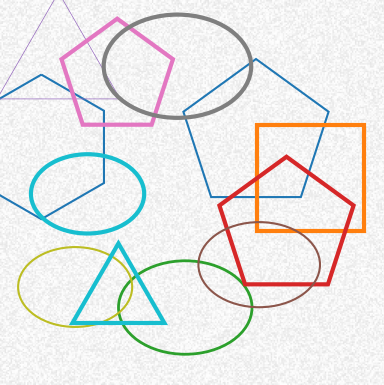[{"shape": "hexagon", "thickness": 1.5, "radius": 0.94, "center": [0.107, 0.618]}, {"shape": "pentagon", "thickness": 1.5, "radius": 0.99, "center": [0.665, 0.649]}, {"shape": "square", "thickness": 3, "radius": 0.69, "center": [0.807, 0.537]}, {"shape": "oval", "thickness": 2, "radius": 0.87, "center": [0.481, 0.201]}, {"shape": "pentagon", "thickness": 3, "radius": 0.92, "center": [0.744, 0.41]}, {"shape": "triangle", "thickness": 0.5, "radius": 0.92, "center": [0.152, 0.835]}, {"shape": "oval", "thickness": 1.5, "radius": 0.79, "center": [0.673, 0.313]}, {"shape": "pentagon", "thickness": 3, "radius": 0.76, "center": [0.304, 0.799]}, {"shape": "oval", "thickness": 3, "radius": 0.96, "center": [0.461, 0.828]}, {"shape": "oval", "thickness": 1.5, "radius": 0.74, "center": [0.195, 0.255]}, {"shape": "triangle", "thickness": 3, "radius": 0.69, "center": [0.308, 0.23]}, {"shape": "oval", "thickness": 3, "radius": 0.74, "center": [0.227, 0.496]}]